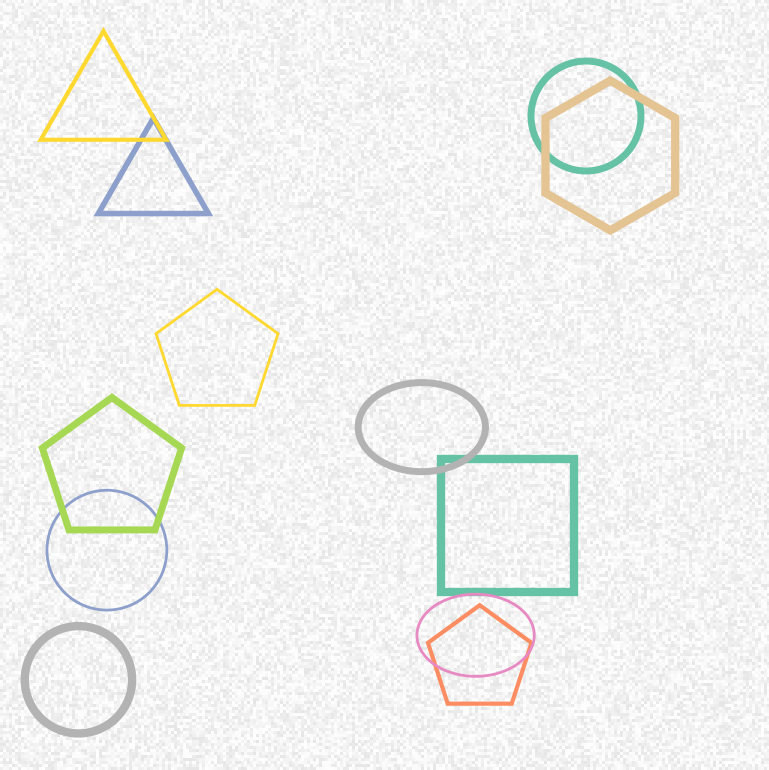[{"shape": "circle", "thickness": 2.5, "radius": 0.36, "center": [0.761, 0.849]}, {"shape": "square", "thickness": 3, "radius": 0.43, "center": [0.659, 0.317]}, {"shape": "pentagon", "thickness": 1.5, "radius": 0.35, "center": [0.623, 0.143]}, {"shape": "circle", "thickness": 1, "radius": 0.39, "center": [0.139, 0.285]}, {"shape": "triangle", "thickness": 2, "radius": 0.41, "center": [0.199, 0.764]}, {"shape": "oval", "thickness": 1, "radius": 0.38, "center": [0.618, 0.175]}, {"shape": "pentagon", "thickness": 2.5, "radius": 0.48, "center": [0.145, 0.389]}, {"shape": "pentagon", "thickness": 1, "radius": 0.42, "center": [0.282, 0.541]}, {"shape": "triangle", "thickness": 1.5, "radius": 0.47, "center": [0.134, 0.866]}, {"shape": "hexagon", "thickness": 3, "radius": 0.49, "center": [0.793, 0.798]}, {"shape": "circle", "thickness": 3, "radius": 0.35, "center": [0.102, 0.117]}, {"shape": "oval", "thickness": 2.5, "radius": 0.41, "center": [0.548, 0.445]}]